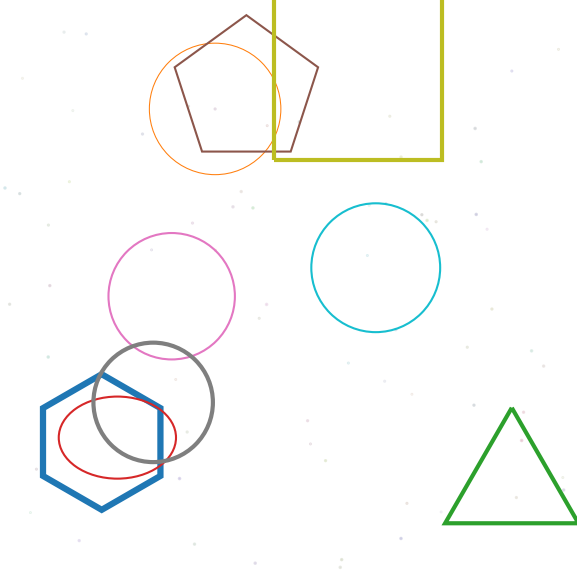[{"shape": "hexagon", "thickness": 3, "radius": 0.59, "center": [0.176, 0.234]}, {"shape": "circle", "thickness": 0.5, "radius": 0.57, "center": [0.372, 0.811]}, {"shape": "triangle", "thickness": 2, "radius": 0.67, "center": [0.886, 0.16]}, {"shape": "oval", "thickness": 1, "radius": 0.51, "center": [0.203, 0.241]}, {"shape": "pentagon", "thickness": 1, "radius": 0.65, "center": [0.427, 0.842]}, {"shape": "circle", "thickness": 1, "radius": 0.55, "center": [0.297, 0.486]}, {"shape": "circle", "thickness": 2, "radius": 0.52, "center": [0.265, 0.302]}, {"shape": "square", "thickness": 2, "radius": 0.73, "center": [0.62, 0.867]}, {"shape": "circle", "thickness": 1, "radius": 0.56, "center": [0.651, 0.536]}]